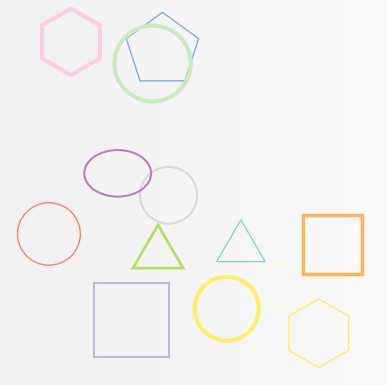[{"shape": "triangle", "thickness": 1, "radius": 0.36, "center": [0.622, 0.357]}, {"shape": "oval", "thickness": 0.5, "radius": 0.4, "center": [0.732, 0.254]}, {"shape": "square", "thickness": 1.5, "radius": 0.48, "center": [0.34, 0.169]}, {"shape": "circle", "thickness": 1, "radius": 0.41, "center": [0.126, 0.392]}, {"shape": "pentagon", "thickness": 1, "radius": 0.49, "center": [0.419, 0.87]}, {"shape": "square", "thickness": 2.5, "radius": 0.38, "center": [0.859, 0.365]}, {"shape": "triangle", "thickness": 2, "radius": 0.37, "center": [0.408, 0.341]}, {"shape": "hexagon", "thickness": 3, "radius": 0.43, "center": [0.183, 0.891]}, {"shape": "circle", "thickness": 1.5, "radius": 0.37, "center": [0.435, 0.493]}, {"shape": "oval", "thickness": 1.5, "radius": 0.43, "center": [0.304, 0.55]}, {"shape": "circle", "thickness": 3, "radius": 0.49, "center": [0.394, 0.835]}, {"shape": "hexagon", "thickness": 1, "radius": 0.45, "center": [0.823, 0.135]}, {"shape": "circle", "thickness": 3, "radius": 0.41, "center": [0.585, 0.198]}]